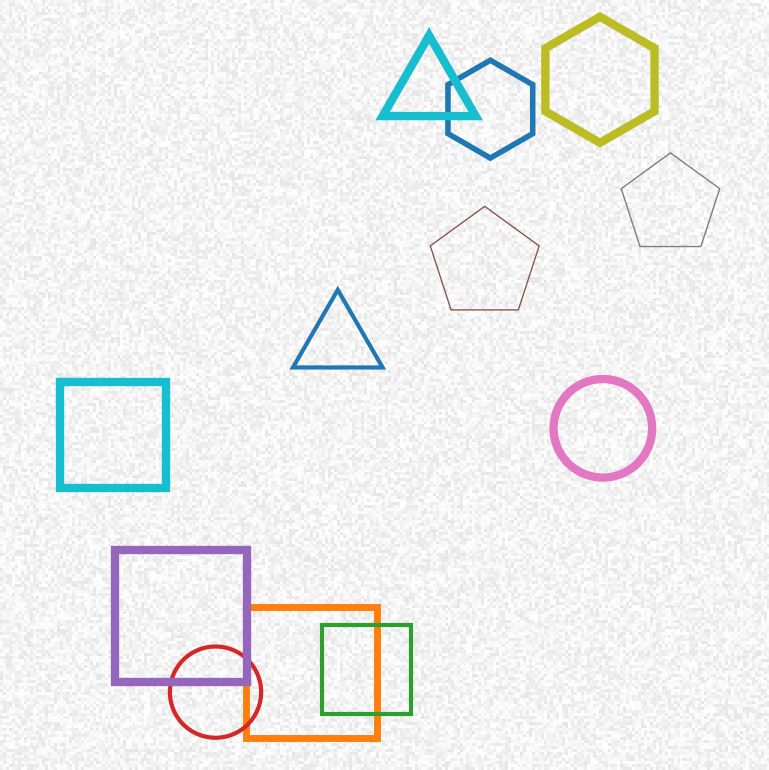[{"shape": "triangle", "thickness": 1.5, "radius": 0.34, "center": [0.439, 0.556]}, {"shape": "hexagon", "thickness": 2, "radius": 0.32, "center": [0.637, 0.858]}, {"shape": "square", "thickness": 2.5, "radius": 0.42, "center": [0.404, 0.126]}, {"shape": "square", "thickness": 1.5, "radius": 0.29, "center": [0.476, 0.13]}, {"shape": "circle", "thickness": 1.5, "radius": 0.3, "center": [0.28, 0.101]}, {"shape": "square", "thickness": 3, "radius": 0.43, "center": [0.235, 0.2]}, {"shape": "pentagon", "thickness": 0.5, "radius": 0.37, "center": [0.629, 0.658]}, {"shape": "circle", "thickness": 3, "radius": 0.32, "center": [0.783, 0.444]}, {"shape": "pentagon", "thickness": 0.5, "radius": 0.34, "center": [0.871, 0.734]}, {"shape": "hexagon", "thickness": 3, "radius": 0.41, "center": [0.779, 0.896]}, {"shape": "triangle", "thickness": 3, "radius": 0.35, "center": [0.557, 0.884]}, {"shape": "square", "thickness": 3, "radius": 0.35, "center": [0.146, 0.435]}]